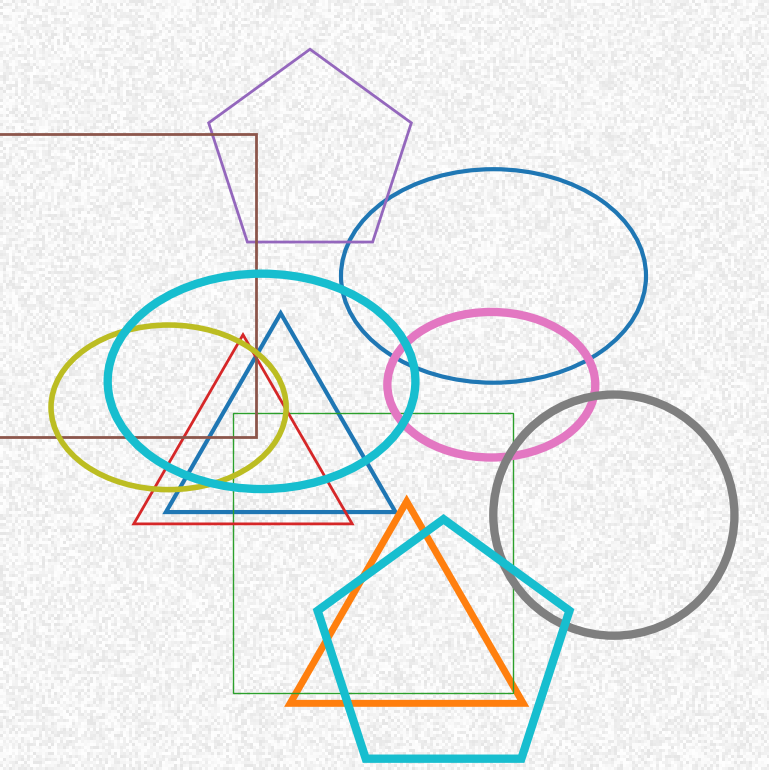[{"shape": "oval", "thickness": 1.5, "radius": 0.99, "center": [0.641, 0.642]}, {"shape": "triangle", "thickness": 1.5, "radius": 0.86, "center": [0.365, 0.421]}, {"shape": "triangle", "thickness": 2.5, "radius": 0.87, "center": [0.528, 0.174]}, {"shape": "square", "thickness": 0.5, "radius": 0.91, "center": [0.484, 0.282]}, {"shape": "triangle", "thickness": 1, "radius": 0.82, "center": [0.316, 0.402]}, {"shape": "pentagon", "thickness": 1, "radius": 0.69, "center": [0.403, 0.798]}, {"shape": "square", "thickness": 1, "radius": 0.99, "center": [0.136, 0.629]}, {"shape": "oval", "thickness": 3, "radius": 0.68, "center": [0.638, 0.5]}, {"shape": "circle", "thickness": 3, "radius": 0.78, "center": [0.797, 0.331]}, {"shape": "oval", "thickness": 2, "radius": 0.76, "center": [0.219, 0.471]}, {"shape": "pentagon", "thickness": 3, "radius": 0.86, "center": [0.576, 0.154]}, {"shape": "oval", "thickness": 3, "radius": 1.0, "center": [0.34, 0.505]}]